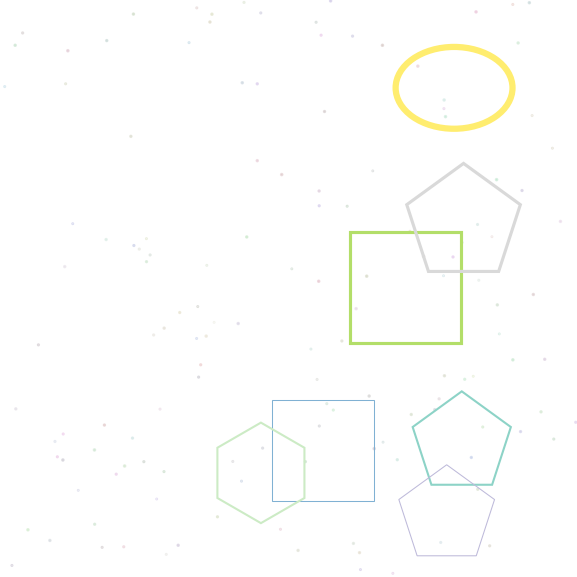[{"shape": "pentagon", "thickness": 1, "radius": 0.45, "center": [0.8, 0.232]}, {"shape": "pentagon", "thickness": 0.5, "radius": 0.44, "center": [0.773, 0.107]}, {"shape": "square", "thickness": 0.5, "radius": 0.44, "center": [0.559, 0.22]}, {"shape": "square", "thickness": 1.5, "radius": 0.48, "center": [0.702, 0.502]}, {"shape": "pentagon", "thickness": 1.5, "radius": 0.52, "center": [0.803, 0.613]}, {"shape": "hexagon", "thickness": 1, "radius": 0.44, "center": [0.452, 0.18]}, {"shape": "oval", "thickness": 3, "radius": 0.51, "center": [0.786, 0.847]}]